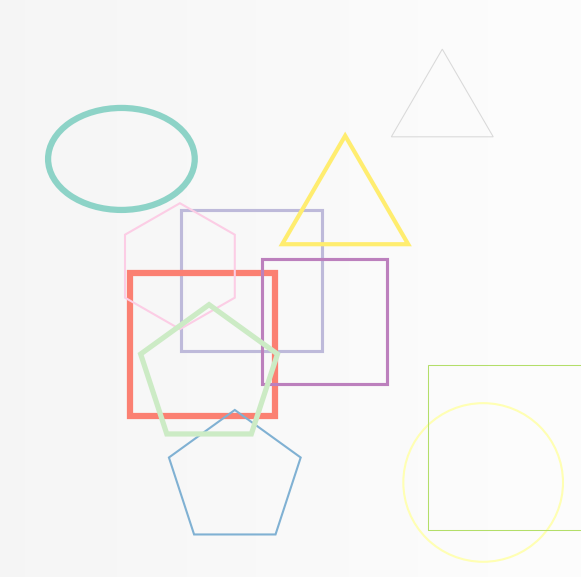[{"shape": "oval", "thickness": 3, "radius": 0.63, "center": [0.209, 0.724]}, {"shape": "circle", "thickness": 1, "radius": 0.69, "center": [0.831, 0.164]}, {"shape": "square", "thickness": 1.5, "radius": 0.61, "center": [0.433, 0.513]}, {"shape": "square", "thickness": 3, "radius": 0.62, "center": [0.348, 0.403]}, {"shape": "pentagon", "thickness": 1, "radius": 0.6, "center": [0.404, 0.17]}, {"shape": "square", "thickness": 0.5, "radius": 0.71, "center": [0.879, 0.224]}, {"shape": "hexagon", "thickness": 1, "radius": 0.55, "center": [0.31, 0.538]}, {"shape": "triangle", "thickness": 0.5, "radius": 0.51, "center": [0.761, 0.813]}, {"shape": "square", "thickness": 1.5, "radius": 0.54, "center": [0.559, 0.442]}, {"shape": "pentagon", "thickness": 2.5, "radius": 0.62, "center": [0.36, 0.348]}, {"shape": "triangle", "thickness": 2, "radius": 0.63, "center": [0.594, 0.639]}]